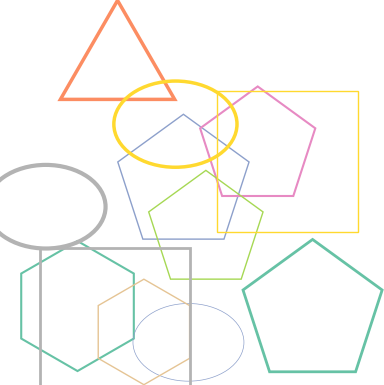[{"shape": "hexagon", "thickness": 1.5, "radius": 0.84, "center": [0.201, 0.205]}, {"shape": "pentagon", "thickness": 2, "radius": 0.95, "center": [0.812, 0.188]}, {"shape": "triangle", "thickness": 2.5, "radius": 0.86, "center": [0.305, 0.828]}, {"shape": "oval", "thickness": 0.5, "radius": 0.72, "center": [0.489, 0.111]}, {"shape": "pentagon", "thickness": 1, "radius": 0.9, "center": [0.476, 0.524]}, {"shape": "pentagon", "thickness": 1.5, "radius": 0.79, "center": [0.669, 0.618]}, {"shape": "pentagon", "thickness": 1, "radius": 0.78, "center": [0.535, 0.401]}, {"shape": "oval", "thickness": 2.5, "radius": 0.8, "center": [0.456, 0.678]}, {"shape": "square", "thickness": 1, "radius": 0.92, "center": [0.746, 0.581]}, {"shape": "hexagon", "thickness": 1, "radius": 0.68, "center": [0.374, 0.138]}, {"shape": "oval", "thickness": 3, "radius": 0.78, "center": [0.119, 0.463]}, {"shape": "square", "thickness": 2, "radius": 0.98, "center": [0.299, 0.161]}]